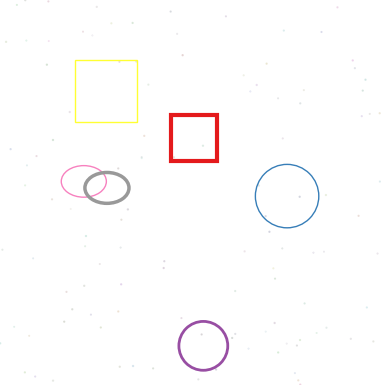[{"shape": "square", "thickness": 3, "radius": 0.3, "center": [0.505, 0.642]}, {"shape": "circle", "thickness": 1, "radius": 0.41, "center": [0.746, 0.491]}, {"shape": "circle", "thickness": 2, "radius": 0.32, "center": [0.528, 0.102]}, {"shape": "square", "thickness": 1, "radius": 0.4, "center": [0.275, 0.765]}, {"shape": "oval", "thickness": 1, "radius": 0.29, "center": [0.218, 0.529]}, {"shape": "oval", "thickness": 2.5, "radius": 0.29, "center": [0.278, 0.512]}]